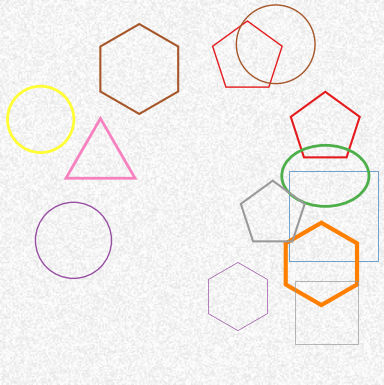[{"shape": "pentagon", "thickness": 1.5, "radius": 0.47, "center": [0.845, 0.667]}, {"shape": "pentagon", "thickness": 1, "radius": 0.47, "center": [0.643, 0.851]}, {"shape": "square", "thickness": 0.5, "radius": 0.58, "center": [0.867, 0.438]}, {"shape": "oval", "thickness": 2, "radius": 0.57, "center": [0.845, 0.543]}, {"shape": "hexagon", "thickness": 0.5, "radius": 0.44, "center": [0.618, 0.23]}, {"shape": "circle", "thickness": 1, "radius": 0.49, "center": [0.191, 0.376]}, {"shape": "hexagon", "thickness": 3, "radius": 0.53, "center": [0.835, 0.315]}, {"shape": "circle", "thickness": 2, "radius": 0.43, "center": [0.106, 0.69]}, {"shape": "circle", "thickness": 1, "radius": 0.51, "center": [0.716, 0.885]}, {"shape": "hexagon", "thickness": 1.5, "radius": 0.58, "center": [0.362, 0.821]}, {"shape": "triangle", "thickness": 2, "radius": 0.52, "center": [0.261, 0.589]}, {"shape": "pentagon", "thickness": 1.5, "radius": 0.44, "center": [0.708, 0.444]}, {"shape": "square", "thickness": 0.5, "radius": 0.41, "center": [0.848, 0.189]}]